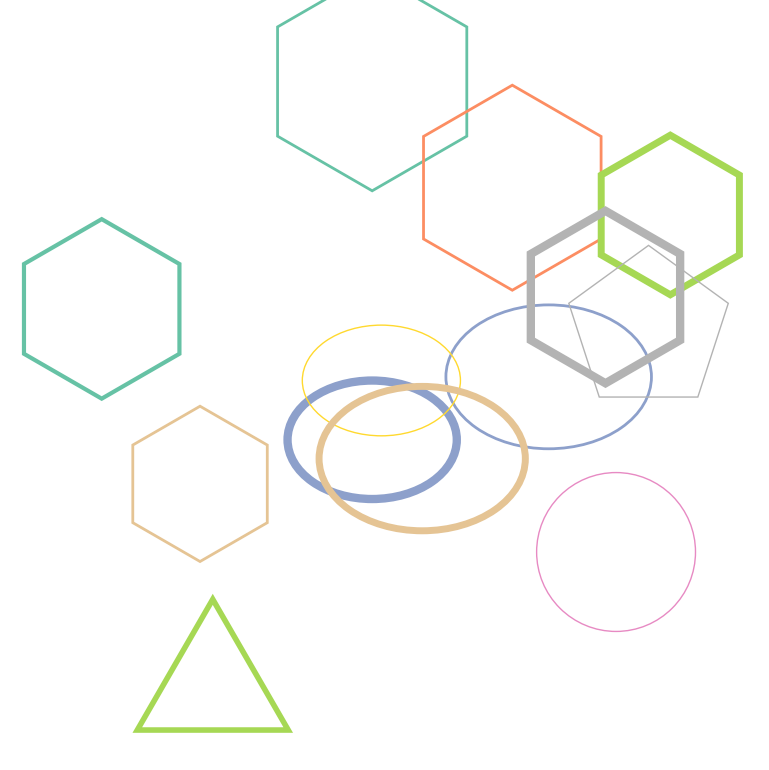[{"shape": "hexagon", "thickness": 1, "radius": 0.71, "center": [0.483, 0.894]}, {"shape": "hexagon", "thickness": 1.5, "radius": 0.58, "center": [0.132, 0.599]}, {"shape": "hexagon", "thickness": 1, "radius": 0.67, "center": [0.665, 0.756]}, {"shape": "oval", "thickness": 3, "radius": 0.55, "center": [0.483, 0.429]}, {"shape": "oval", "thickness": 1, "radius": 0.67, "center": [0.713, 0.511]}, {"shape": "circle", "thickness": 0.5, "radius": 0.52, "center": [0.8, 0.283]}, {"shape": "triangle", "thickness": 2, "radius": 0.57, "center": [0.276, 0.108]}, {"shape": "hexagon", "thickness": 2.5, "radius": 0.52, "center": [0.871, 0.721]}, {"shape": "oval", "thickness": 0.5, "radius": 0.51, "center": [0.495, 0.506]}, {"shape": "hexagon", "thickness": 1, "radius": 0.5, "center": [0.26, 0.372]}, {"shape": "oval", "thickness": 2.5, "radius": 0.67, "center": [0.548, 0.404]}, {"shape": "pentagon", "thickness": 0.5, "radius": 0.54, "center": [0.842, 0.572]}, {"shape": "hexagon", "thickness": 3, "radius": 0.56, "center": [0.786, 0.614]}]